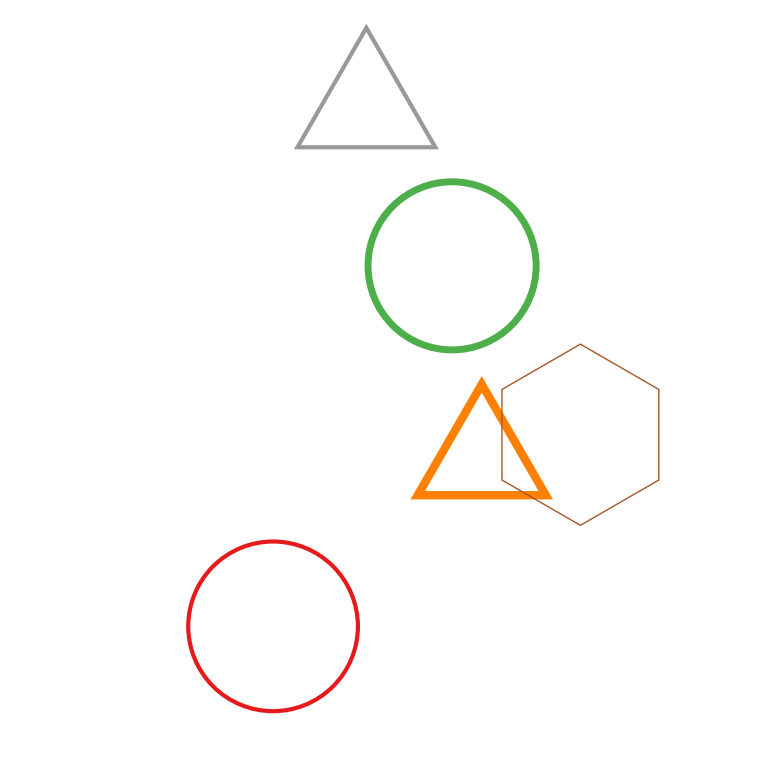[{"shape": "circle", "thickness": 1.5, "radius": 0.55, "center": [0.355, 0.187]}, {"shape": "circle", "thickness": 2.5, "radius": 0.55, "center": [0.587, 0.655]}, {"shape": "triangle", "thickness": 3, "radius": 0.48, "center": [0.626, 0.405]}, {"shape": "hexagon", "thickness": 0.5, "radius": 0.59, "center": [0.754, 0.435]}, {"shape": "triangle", "thickness": 1.5, "radius": 0.52, "center": [0.476, 0.86]}]